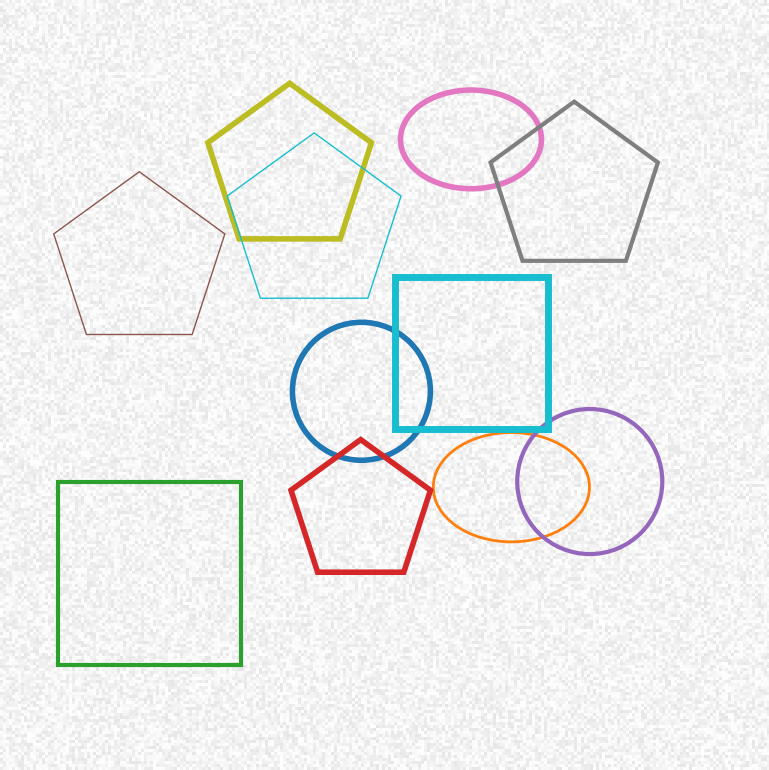[{"shape": "circle", "thickness": 2, "radius": 0.45, "center": [0.469, 0.492]}, {"shape": "oval", "thickness": 1, "radius": 0.51, "center": [0.664, 0.367]}, {"shape": "square", "thickness": 1.5, "radius": 0.6, "center": [0.194, 0.255]}, {"shape": "pentagon", "thickness": 2, "radius": 0.48, "center": [0.468, 0.334]}, {"shape": "circle", "thickness": 1.5, "radius": 0.47, "center": [0.766, 0.375]}, {"shape": "pentagon", "thickness": 0.5, "radius": 0.58, "center": [0.181, 0.66]}, {"shape": "oval", "thickness": 2, "radius": 0.46, "center": [0.612, 0.819]}, {"shape": "pentagon", "thickness": 1.5, "radius": 0.57, "center": [0.746, 0.754]}, {"shape": "pentagon", "thickness": 2, "radius": 0.56, "center": [0.376, 0.78]}, {"shape": "pentagon", "thickness": 0.5, "radius": 0.59, "center": [0.408, 0.709]}, {"shape": "square", "thickness": 2.5, "radius": 0.49, "center": [0.612, 0.541]}]